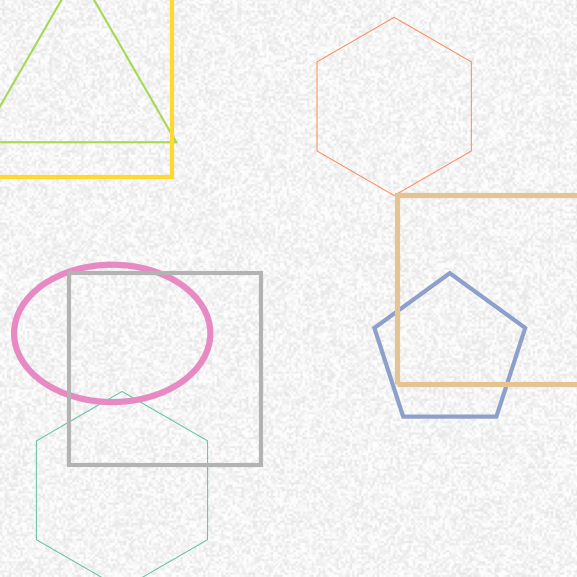[{"shape": "hexagon", "thickness": 0.5, "radius": 0.86, "center": [0.211, 0.15]}, {"shape": "hexagon", "thickness": 0.5, "radius": 0.77, "center": [0.683, 0.815]}, {"shape": "pentagon", "thickness": 2, "radius": 0.69, "center": [0.779, 0.389]}, {"shape": "oval", "thickness": 3, "radius": 0.85, "center": [0.194, 0.422]}, {"shape": "triangle", "thickness": 1, "radius": 0.98, "center": [0.135, 0.851]}, {"shape": "square", "thickness": 2, "radius": 0.79, "center": [0.139, 0.851]}, {"shape": "square", "thickness": 2.5, "radius": 0.81, "center": [0.85, 0.498]}, {"shape": "square", "thickness": 2, "radius": 0.83, "center": [0.286, 0.36]}]